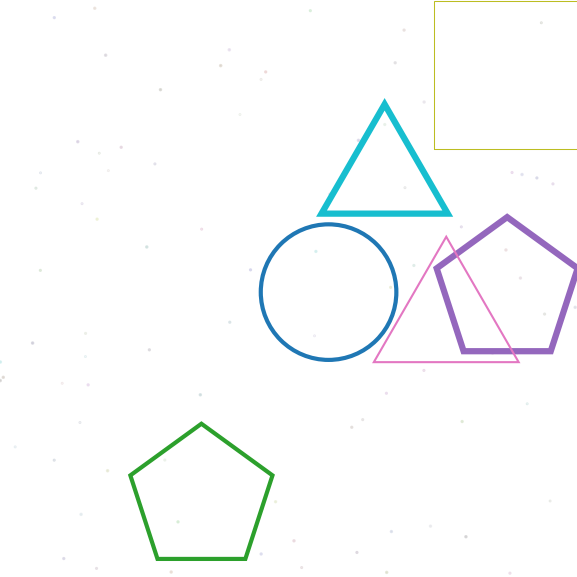[{"shape": "circle", "thickness": 2, "radius": 0.59, "center": [0.569, 0.493]}, {"shape": "pentagon", "thickness": 2, "radius": 0.65, "center": [0.349, 0.136]}, {"shape": "pentagon", "thickness": 3, "radius": 0.64, "center": [0.878, 0.495]}, {"shape": "triangle", "thickness": 1, "radius": 0.72, "center": [0.773, 0.444]}, {"shape": "square", "thickness": 0.5, "radius": 0.64, "center": [0.879, 0.869]}, {"shape": "triangle", "thickness": 3, "radius": 0.63, "center": [0.666, 0.692]}]